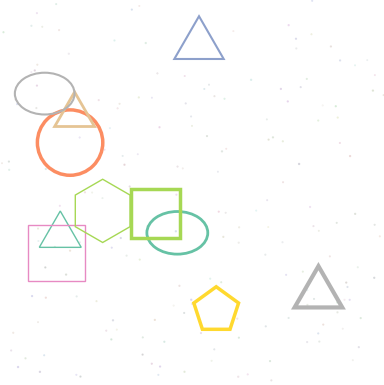[{"shape": "triangle", "thickness": 1, "radius": 0.31, "center": [0.157, 0.389]}, {"shape": "oval", "thickness": 2, "radius": 0.4, "center": [0.461, 0.395]}, {"shape": "circle", "thickness": 2.5, "radius": 0.42, "center": [0.182, 0.63]}, {"shape": "triangle", "thickness": 1.5, "radius": 0.37, "center": [0.517, 0.884]}, {"shape": "square", "thickness": 1, "radius": 0.37, "center": [0.147, 0.343]}, {"shape": "hexagon", "thickness": 1, "radius": 0.41, "center": [0.267, 0.452]}, {"shape": "square", "thickness": 2.5, "radius": 0.32, "center": [0.404, 0.446]}, {"shape": "pentagon", "thickness": 2.5, "radius": 0.31, "center": [0.562, 0.194]}, {"shape": "triangle", "thickness": 2, "radius": 0.3, "center": [0.194, 0.701]}, {"shape": "triangle", "thickness": 3, "radius": 0.36, "center": [0.827, 0.237]}, {"shape": "oval", "thickness": 1.5, "radius": 0.39, "center": [0.116, 0.757]}]